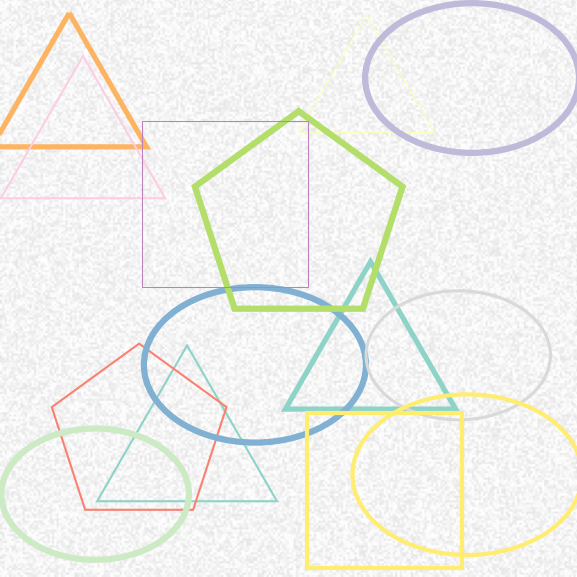[{"shape": "triangle", "thickness": 2.5, "radius": 0.85, "center": [0.642, 0.376]}, {"shape": "triangle", "thickness": 1, "radius": 0.9, "center": [0.324, 0.221]}, {"shape": "triangle", "thickness": 0.5, "radius": 0.68, "center": [0.635, 0.838]}, {"shape": "oval", "thickness": 3, "radius": 0.93, "center": [0.817, 0.864]}, {"shape": "pentagon", "thickness": 1, "radius": 0.8, "center": [0.241, 0.245]}, {"shape": "oval", "thickness": 3, "radius": 0.96, "center": [0.441, 0.367]}, {"shape": "triangle", "thickness": 2.5, "radius": 0.77, "center": [0.12, 0.822]}, {"shape": "pentagon", "thickness": 3, "radius": 0.95, "center": [0.517, 0.618]}, {"shape": "triangle", "thickness": 1, "radius": 0.82, "center": [0.144, 0.738]}, {"shape": "oval", "thickness": 1.5, "radius": 0.8, "center": [0.794, 0.384]}, {"shape": "square", "thickness": 0.5, "radius": 0.72, "center": [0.389, 0.646]}, {"shape": "oval", "thickness": 3, "radius": 0.81, "center": [0.165, 0.143]}, {"shape": "oval", "thickness": 2, "radius": 0.99, "center": [0.809, 0.177]}, {"shape": "square", "thickness": 2, "radius": 0.67, "center": [0.665, 0.149]}]